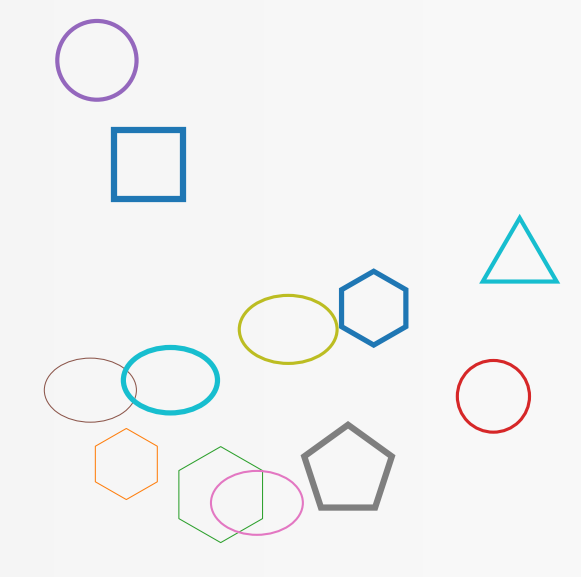[{"shape": "hexagon", "thickness": 2.5, "radius": 0.32, "center": [0.643, 0.465]}, {"shape": "square", "thickness": 3, "radius": 0.3, "center": [0.255, 0.714]}, {"shape": "hexagon", "thickness": 0.5, "radius": 0.31, "center": [0.217, 0.196]}, {"shape": "hexagon", "thickness": 0.5, "radius": 0.42, "center": [0.38, 0.143]}, {"shape": "circle", "thickness": 1.5, "radius": 0.31, "center": [0.849, 0.313]}, {"shape": "circle", "thickness": 2, "radius": 0.34, "center": [0.167, 0.895]}, {"shape": "oval", "thickness": 0.5, "radius": 0.4, "center": [0.155, 0.324]}, {"shape": "oval", "thickness": 1, "radius": 0.4, "center": [0.442, 0.128]}, {"shape": "pentagon", "thickness": 3, "radius": 0.4, "center": [0.599, 0.184]}, {"shape": "oval", "thickness": 1.5, "radius": 0.42, "center": [0.496, 0.429]}, {"shape": "triangle", "thickness": 2, "radius": 0.37, "center": [0.894, 0.548]}, {"shape": "oval", "thickness": 2.5, "radius": 0.4, "center": [0.293, 0.341]}]